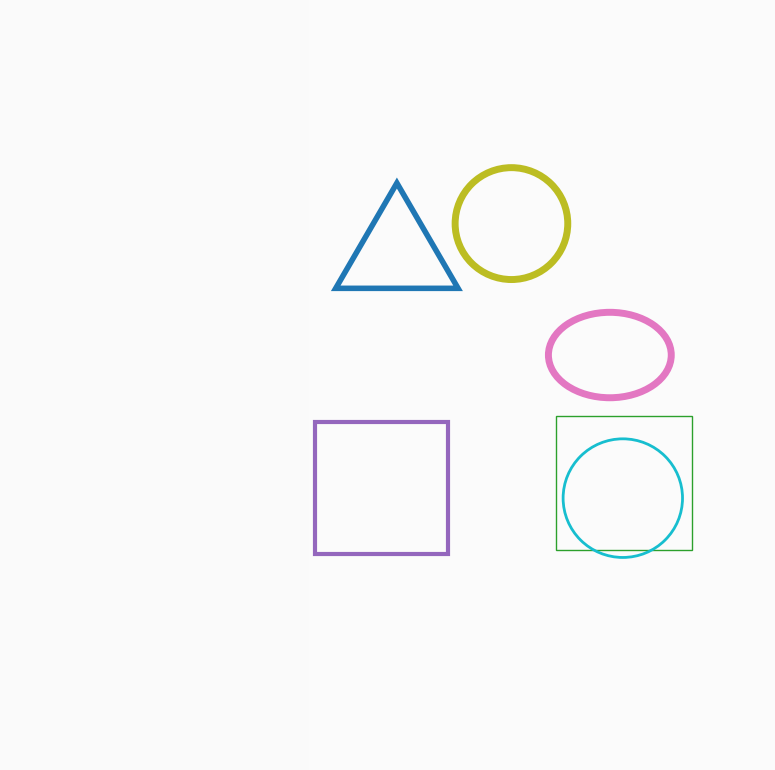[{"shape": "triangle", "thickness": 2, "radius": 0.46, "center": [0.512, 0.671]}, {"shape": "square", "thickness": 0.5, "radius": 0.44, "center": [0.805, 0.373]}, {"shape": "square", "thickness": 1.5, "radius": 0.43, "center": [0.492, 0.367]}, {"shape": "oval", "thickness": 2.5, "radius": 0.4, "center": [0.787, 0.539]}, {"shape": "circle", "thickness": 2.5, "radius": 0.36, "center": [0.66, 0.71]}, {"shape": "circle", "thickness": 1, "radius": 0.39, "center": [0.804, 0.353]}]